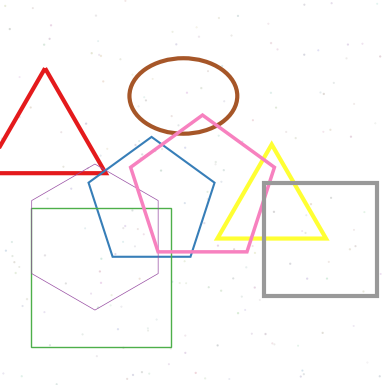[{"shape": "triangle", "thickness": 3, "radius": 0.91, "center": [0.117, 0.641]}, {"shape": "pentagon", "thickness": 1.5, "radius": 0.86, "center": [0.394, 0.472]}, {"shape": "square", "thickness": 1, "radius": 0.91, "center": [0.263, 0.279]}, {"shape": "hexagon", "thickness": 0.5, "radius": 0.95, "center": [0.247, 0.384]}, {"shape": "triangle", "thickness": 3, "radius": 0.81, "center": [0.706, 0.462]}, {"shape": "oval", "thickness": 3, "radius": 0.7, "center": [0.476, 0.751]}, {"shape": "pentagon", "thickness": 2.5, "radius": 0.98, "center": [0.526, 0.505]}, {"shape": "square", "thickness": 3, "radius": 0.73, "center": [0.832, 0.377]}]